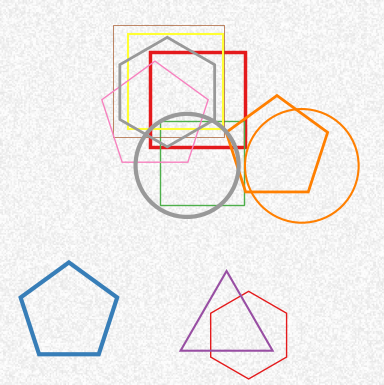[{"shape": "square", "thickness": 2.5, "radius": 0.62, "center": [0.514, 0.741]}, {"shape": "hexagon", "thickness": 1, "radius": 0.57, "center": [0.646, 0.129]}, {"shape": "pentagon", "thickness": 3, "radius": 0.66, "center": [0.179, 0.186]}, {"shape": "square", "thickness": 1, "radius": 0.54, "center": [0.525, 0.576]}, {"shape": "triangle", "thickness": 1.5, "radius": 0.69, "center": [0.589, 0.158]}, {"shape": "circle", "thickness": 1.5, "radius": 0.74, "center": [0.784, 0.569]}, {"shape": "pentagon", "thickness": 2, "radius": 0.69, "center": [0.719, 0.613]}, {"shape": "square", "thickness": 1.5, "radius": 0.62, "center": [0.456, 0.789]}, {"shape": "square", "thickness": 0.5, "radius": 0.72, "center": [0.438, 0.79]}, {"shape": "pentagon", "thickness": 1, "radius": 0.73, "center": [0.403, 0.696]}, {"shape": "hexagon", "thickness": 2, "radius": 0.71, "center": [0.434, 0.761]}, {"shape": "circle", "thickness": 3, "radius": 0.67, "center": [0.486, 0.57]}]